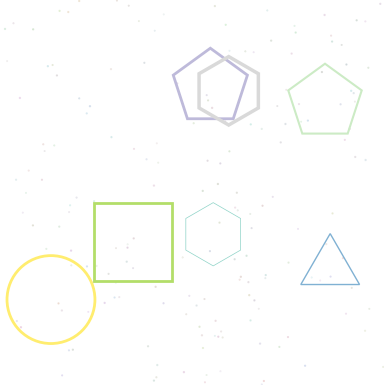[{"shape": "hexagon", "thickness": 0.5, "radius": 0.41, "center": [0.554, 0.392]}, {"shape": "pentagon", "thickness": 2, "radius": 0.51, "center": [0.546, 0.773]}, {"shape": "triangle", "thickness": 1, "radius": 0.44, "center": [0.858, 0.305]}, {"shape": "square", "thickness": 2, "radius": 0.5, "center": [0.345, 0.371]}, {"shape": "hexagon", "thickness": 2.5, "radius": 0.44, "center": [0.594, 0.764]}, {"shape": "pentagon", "thickness": 1.5, "radius": 0.5, "center": [0.844, 0.734]}, {"shape": "circle", "thickness": 2, "radius": 0.57, "center": [0.132, 0.222]}]